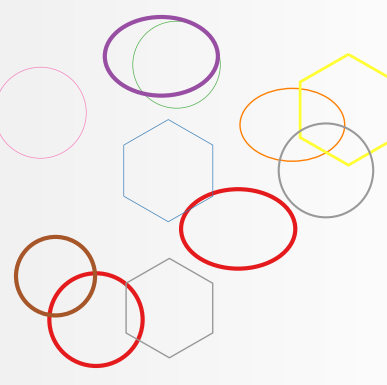[{"shape": "circle", "thickness": 3, "radius": 0.6, "center": [0.248, 0.17]}, {"shape": "oval", "thickness": 3, "radius": 0.74, "center": [0.615, 0.405]}, {"shape": "hexagon", "thickness": 0.5, "radius": 0.66, "center": [0.434, 0.557]}, {"shape": "circle", "thickness": 0.5, "radius": 0.56, "center": [0.456, 0.832]}, {"shape": "oval", "thickness": 3, "radius": 0.73, "center": [0.416, 0.854]}, {"shape": "oval", "thickness": 1, "radius": 0.68, "center": [0.754, 0.676]}, {"shape": "hexagon", "thickness": 2, "radius": 0.72, "center": [0.899, 0.715]}, {"shape": "circle", "thickness": 3, "radius": 0.51, "center": [0.143, 0.283]}, {"shape": "circle", "thickness": 0.5, "radius": 0.59, "center": [0.104, 0.707]}, {"shape": "circle", "thickness": 1.5, "radius": 0.61, "center": [0.841, 0.557]}, {"shape": "hexagon", "thickness": 1, "radius": 0.65, "center": [0.437, 0.2]}]